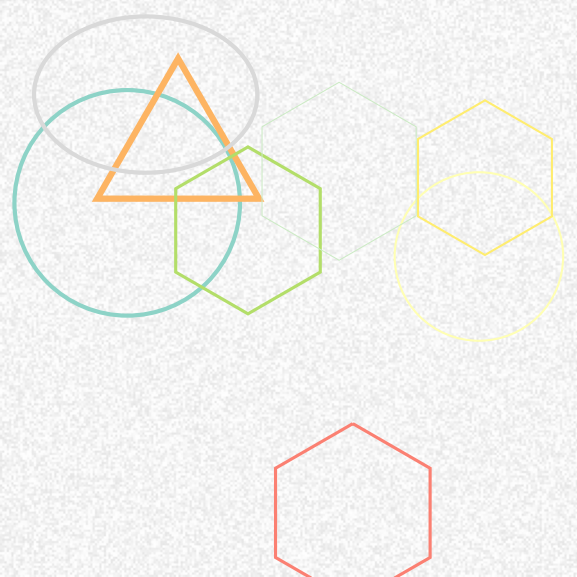[{"shape": "circle", "thickness": 2, "radius": 0.98, "center": [0.22, 0.648]}, {"shape": "circle", "thickness": 1, "radius": 0.73, "center": [0.829, 0.555]}, {"shape": "hexagon", "thickness": 1.5, "radius": 0.77, "center": [0.611, 0.111]}, {"shape": "triangle", "thickness": 3, "radius": 0.81, "center": [0.308, 0.736]}, {"shape": "hexagon", "thickness": 1.5, "radius": 0.72, "center": [0.429, 0.6]}, {"shape": "oval", "thickness": 2, "radius": 0.97, "center": [0.252, 0.835]}, {"shape": "hexagon", "thickness": 0.5, "radius": 0.77, "center": [0.587, 0.703]}, {"shape": "hexagon", "thickness": 1, "radius": 0.67, "center": [0.84, 0.691]}]